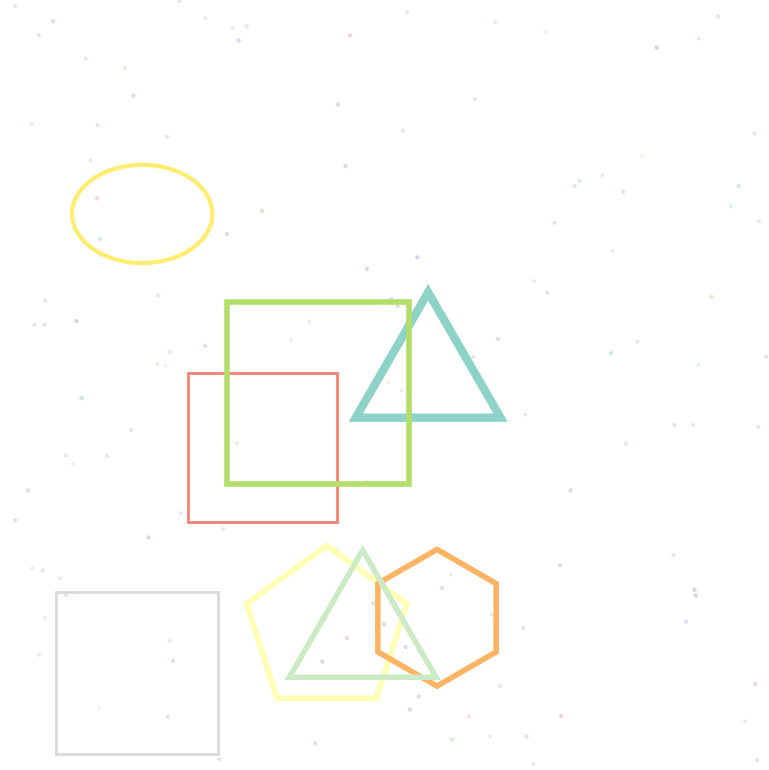[{"shape": "triangle", "thickness": 3, "radius": 0.54, "center": [0.556, 0.512]}, {"shape": "pentagon", "thickness": 2, "radius": 0.55, "center": [0.424, 0.182]}, {"shape": "square", "thickness": 1, "radius": 0.48, "center": [0.341, 0.419]}, {"shape": "hexagon", "thickness": 2, "radius": 0.44, "center": [0.568, 0.198]}, {"shape": "square", "thickness": 2, "radius": 0.59, "center": [0.413, 0.489]}, {"shape": "square", "thickness": 1, "radius": 0.52, "center": [0.178, 0.126]}, {"shape": "triangle", "thickness": 2, "radius": 0.55, "center": [0.471, 0.175]}, {"shape": "oval", "thickness": 1.5, "radius": 0.46, "center": [0.185, 0.722]}]